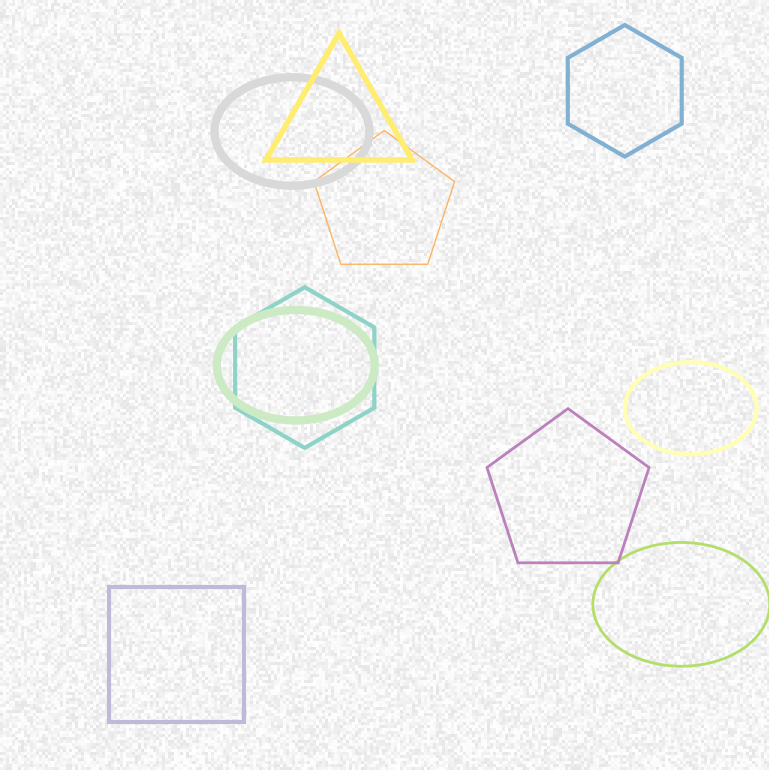[{"shape": "hexagon", "thickness": 1.5, "radius": 0.52, "center": [0.396, 0.523]}, {"shape": "oval", "thickness": 1.5, "radius": 0.43, "center": [0.897, 0.47]}, {"shape": "square", "thickness": 1.5, "radius": 0.44, "center": [0.229, 0.15]}, {"shape": "hexagon", "thickness": 1.5, "radius": 0.43, "center": [0.811, 0.882]}, {"shape": "pentagon", "thickness": 0.5, "radius": 0.48, "center": [0.499, 0.735]}, {"shape": "oval", "thickness": 1, "radius": 0.57, "center": [0.885, 0.215]}, {"shape": "oval", "thickness": 3, "radius": 0.5, "center": [0.379, 0.829]}, {"shape": "pentagon", "thickness": 1, "radius": 0.55, "center": [0.738, 0.359]}, {"shape": "oval", "thickness": 3, "radius": 0.51, "center": [0.384, 0.526]}, {"shape": "triangle", "thickness": 2, "radius": 0.55, "center": [0.44, 0.847]}]